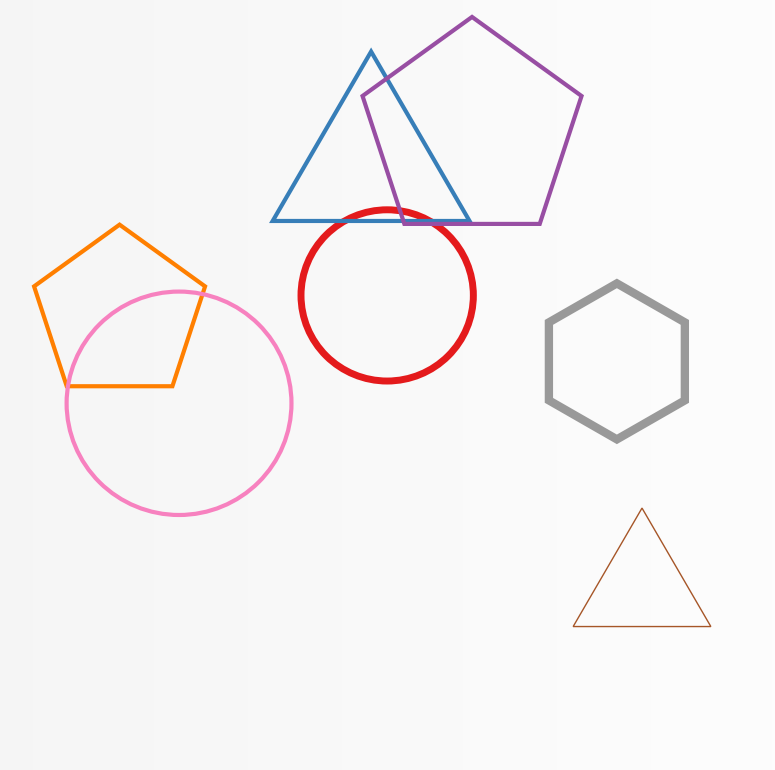[{"shape": "circle", "thickness": 2.5, "radius": 0.56, "center": [0.5, 0.616]}, {"shape": "triangle", "thickness": 1.5, "radius": 0.73, "center": [0.479, 0.786]}, {"shape": "pentagon", "thickness": 1.5, "radius": 0.74, "center": [0.609, 0.829]}, {"shape": "pentagon", "thickness": 1.5, "radius": 0.58, "center": [0.154, 0.592]}, {"shape": "triangle", "thickness": 0.5, "radius": 0.51, "center": [0.828, 0.238]}, {"shape": "circle", "thickness": 1.5, "radius": 0.73, "center": [0.231, 0.476]}, {"shape": "hexagon", "thickness": 3, "radius": 0.51, "center": [0.796, 0.531]}]